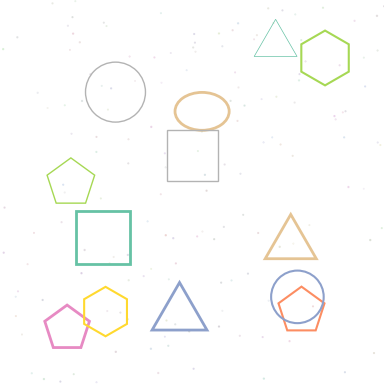[{"shape": "square", "thickness": 2, "radius": 0.35, "center": [0.267, 0.383]}, {"shape": "triangle", "thickness": 0.5, "radius": 0.32, "center": [0.716, 0.885]}, {"shape": "pentagon", "thickness": 1.5, "radius": 0.31, "center": [0.783, 0.193]}, {"shape": "circle", "thickness": 1.5, "radius": 0.34, "center": [0.773, 0.229]}, {"shape": "triangle", "thickness": 2, "radius": 0.41, "center": [0.466, 0.184]}, {"shape": "pentagon", "thickness": 2, "radius": 0.31, "center": [0.174, 0.147]}, {"shape": "pentagon", "thickness": 1, "radius": 0.32, "center": [0.184, 0.525]}, {"shape": "hexagon", "thickness": 1.5, "radius": 0.36, "center": [0.844, 0.849]}, {"shape": "hexagon", "thickness": 1.5, "radius": 0.32, "center": [0.274, 0.191]}, {"shape": "oval", "thickness": 2, "radius": 0.35, "center": [0.525, 0.711]}, {"shape": "triangle", "thickness": 2, "radius": 0.38, "center": [0.755, 0.366]}, {"shape": "square", "thickness": 1, "radius": 0.33, "center": [0.5, 0.596]}, {"shape": "circle", "thickness": 1, "radius": 0.39, "center": [0.3, 0.761]}]